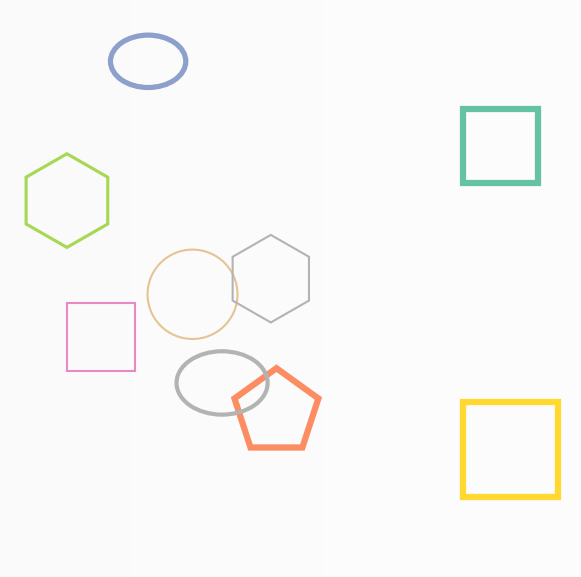[{"shape": "square", "thickness": 3, "radius": 0.32, "center": [0.861, 0.747]}, {"shape": "pentagon", "thickness": 3, "radius": 0.38, "center": [0.476, 0.286]}, {"shape": "oval", "thickness": 2.5, "radius": 0.32, "center": [0.255, 0.893]}, {"shape": "square", "thickness": 1, "radius": 0.29, "center": [0.174, 0.415]}, {"shape": "hexagon", "thickness": 1.5, "radius": 0.41, "center": [0.115, 0.652]}, {"shape": "square", "thickness": 3, "radius": 0.41, "center": [0.878, 0.221]}, {"shape": "circle", "thickness": 1, "radius": 0.39, "center": [0.331, 0.49]}, {"shape": "hexagon", "thickness": 1, "radius": 0.38, "center": [0.466, 0.517]}, {"shape": "oval", "thickness": 2, "radius": 0.39, "center": [0.382, 0.336]}]